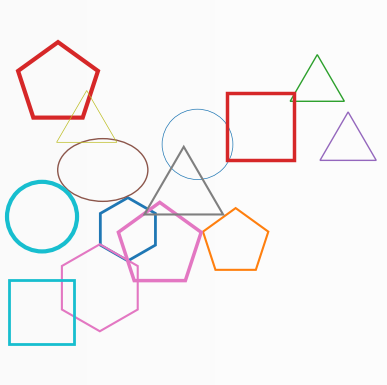[{"shape": "circle", "thickness": 0.5, "radius": 0.46, "center": [0.51, 0.625]}, {"shape": "hexagon", "thickness": 2, "radius": 0.41, "center": [0.33, 0.405]}, {"shape": "pentagon", "thickness": 1.5, "radius": 0.44, "center": [0.608, 0.371]}, {"shape": "triangle", "thickness": 1, "radius": 0.4, "center": [0.819, 0.777]}, {"shape": "pentagon", "thickness": 3, "radius": 0.54, "center": [0.15, 0.782]}, {"shape": "square", "thickness": 2.5, "radius": 0.43, "center": [0.673, 0.672]}, {"shape": "triangle", "thickness": 1, "radius": 0.42, "center": [0.898, 0.625]}, {"shape": "oval", "thickness": 1, "radius": 0.58, "center": [0.265, 0.558]}, {"shape": "hexagon", "thickness": 1.5, "radius": 0.56, "center": [0.258, 0.253]}, {"shape": "pentagon", "thickness": 2.5, "radius": 0.56, "center": [0.412, 0.362]}, {"shape": "triangle", "thickness": 1.5, "radius": 0.59, "center": [0.474, 0.502]}, {"shape": "triangle", "thickness": 0.5, "radius": 0.45, "center": [0.224, 0.675]}, {"shape": "square", "thickness": 2, "radius": 0.41, "center": [0.107, 0.189]}, {"shape": "circle", "thickness": 3, "radius": 0.45, "center": [0.108, 0.437]}]